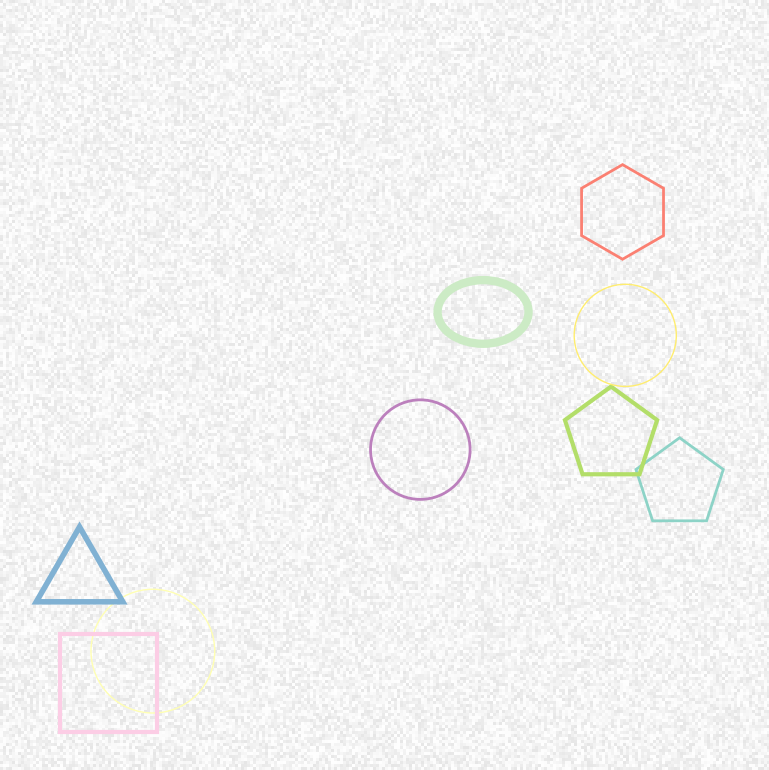[{"shape": "pentagon", "thickness": 1, "radius": 0.3, "center": [0.883, 0.372]}, {"shape": "circle", "thickness": 0.5, "radius": 0.4, "center": [0.199, 0.154]}, {"shape": "hexagon", "thickness": 1, "radius": 0.31, "center": [0.808, 0.725]}, {"shape": "triangle", "thickness": 2, "radius": 0.32, "center": [0.103, 0.251]}, {"shape": "pentagon", "thickness": 1.5, "radius": 0.31, "center": [0.794, 0.435]}, {"shape": "square", "thickness": 1.5, "radius": 0.32, "center": [0.141, 0.113]}, {"shape": "circle", "thickness": 1, "radius": 0.32, "center": [0.546, 0.416]}, {"shape": "oval", "thickness": 3, "radius": 0.3, "center": [0.627, 0.595]}, {"shape": "circle", "thickness": 0.5, "radius": 0.33, "center": [0.812, 0.564]}]